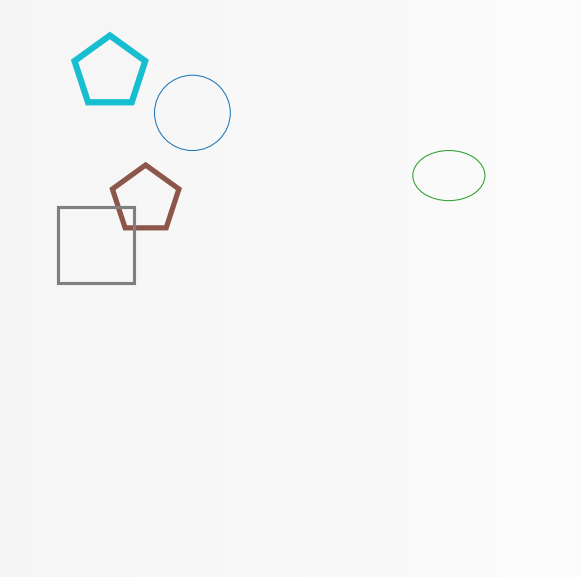[{"shape": "circle", "thickness": 0.5, "radius": 0.33, "center": [0.331, 0.804]}, {"shape": "oval", "thickness": 0.5, "radius": 0.31, "center": [0.772, 0.695]}, {"shape": "pentagon", "thickness": 2.5, "radius": 0.3, "center": [0.251, 0.653]}, {"shape": "square", "thickness": 1.5, "radius": 0.33, "center": [0.165, 0.575]}, {"shape": "pentagon", "thickness": 3, "radius": 0.32, "center": [0.189, 0.874]}]